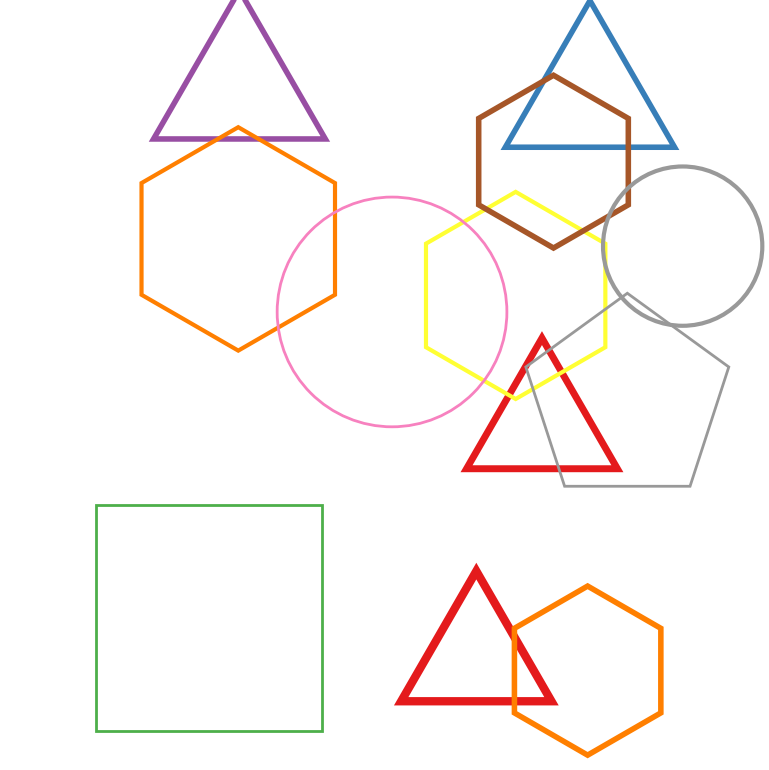[{"shape": "triangle", "thickness": 3, "radius": 0.56, "center": [0.619, 0.146]}, {"shape": "triangle", "thickness": 2.5, "radius": 0.57, "center": [0.704, 0.448]}, {"shape": "triangle", "thickness": 2, "radius": 0.63, "center": [0.766, 0.872]}, {"shape": "square", "thickness": 1, "radius": 0.73, "center": [0.271, 0.197]}, {"shape": "triangle", "thickness": 2, "radius": 0.64, "center": [0.311, 0.884]}, {"shape": "hexagon", "thickness": 1.5, "radius": 0.73, "center": [0.309, 0.69]}, {"shape": "hexagon", "thickness": 2, "radius": 0.55, "center": [0.763, 0.129]}, {"shape": "hexagon", "thickness": 1.5, "radius": 0.67, "center": [0.67, 0.616]}, {"shape": "hexagon", "thickness": 2, "radius": 0.56, "center": [0.719, 0.79]}, {"shape": "circle", "thickness": 1, "radius": 0.75, "center": [0.509, 0.595]}, {"shape": "pentagon", "thickness": 1, "radius": 0.69, "center": [0.815, 0.481]}, {"shape": "circle", "thickness": 1.5, "radius": 0.52, "center": [0.887, 0.68]}]